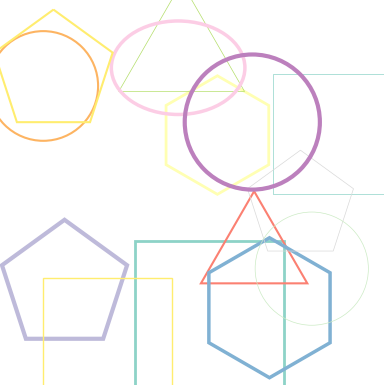[{"shape": "square", "thickness": 0.5, "radius": 0.78, "center": [0.865, 0.651]}, {"shape": "square", "thickness": 2, "radius": 0.97, "center": [0.544, 0.179]}, {"shape": "hexagon", "thickness": 2, "radius": 0.77, "center": [0.565, 0.649]}, {"shape": "pentagon", "thickness": 3, "radius": 0.85, "center": [0.168, 0.258]}, {"shape": "triangle", "thickness": 1.5, "radius": 0.8, "center": [0.66, 0.344]}, {"shape": "hexagon", "thickness": 2.5, "radius": 0.91, "center": [0.7, 0.201]}, {"shape": "circle", "thickness": 1.5, "radius": 0.71, "center": [0.112, 0.777]}, {"shape": "triangle", "thickness": 0.5, "radius": 0.94, "center": [0.472, 0.857]}, {"shape": "oval", "thickness": 2.5, "radius": 0.87, "center": [0.463, 0.824]}, {"shape": "pentagon", "thickness": 0.5, "radius": 0.72, "center": [0.78, 0.465]}, {"shape": "circle", "thickness": 3, "radius": 0.88, "center": [0.655, 0.683]}, {"shape": "circle", "thickness": 0.5, "radius": 0.74, "center": [0.81, 0.302]}, {"shape": "pentagon", "thickness": 1.5, "radius": 0.81, "center": [0.139, 0.813]}, {"shape": "square", "thickness": 1, "radius": 0.83, "center": [0.279, 0.112]}]